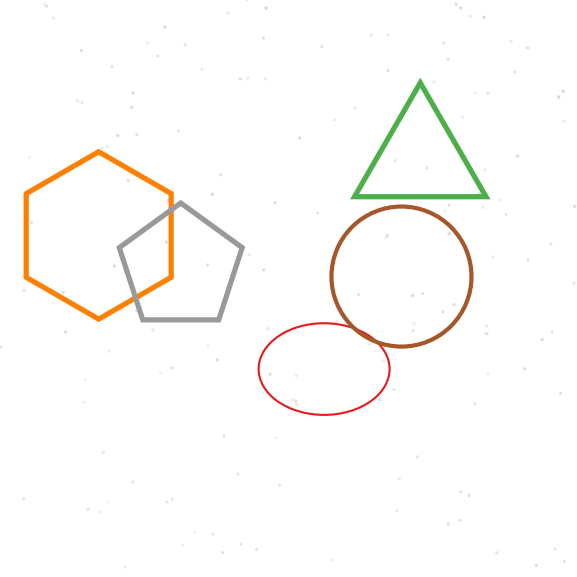[{"shape": "oval", "thickness": 1, "radius": 0.57, "center": [0.561, 0.36]}, {"shape": "triangle", "thickness": 2.5, "radius": 0.66, "center": [0.728, 0.724]}, {"shape": "hexagon", "thickness": 2.5, "radius": 0.72, "center": [0.171, 0.591]}, {"shape": "circle", "thickness": 2, "radius": 0.61, "center": [0.695, 0.52]}, {"shape": "pentagon", "thickness": 2.5, "radius": 0.56, "center": [0.313, 0.536]}]